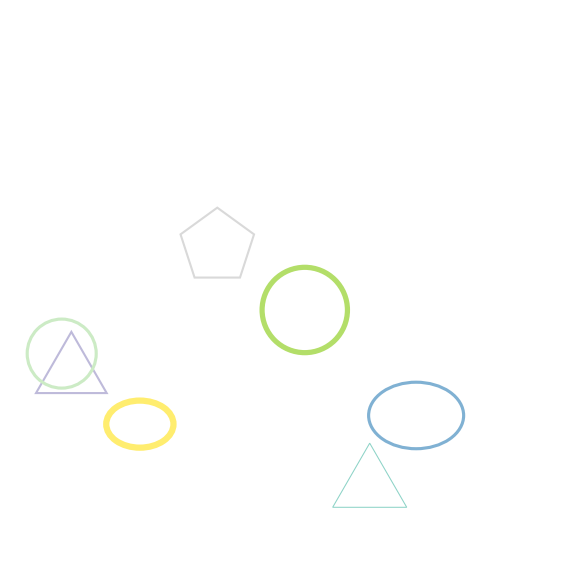[{"shape": "triangle", "thickness": 0.5, "radius": 0.37, "center": [0.64, 0.158]}, {"shape": "triangle", "thickness": 1, "radius": 0.35, "center": [0.124, 0.354]}, {"shape": "oval", "thickness": 1.5, "radius": 0.41, "center": [0.721, 0.28]}, {"shape": "circle", "thickness": 2.5, "radius": 0.37, "center": [0.528, 0.462]}, {"shape": "pentagon", "thickness": 1, "radius": 0.33, "center": [0.376, 0.573]}, {"shape": "circle", "thickness": 1.5, "radius": 0.3, "center": [0.107, 0.387]}, {"shape": "oval", "thickness": 3, "radius": 0.29, "center": [0.242, 0.265]}]